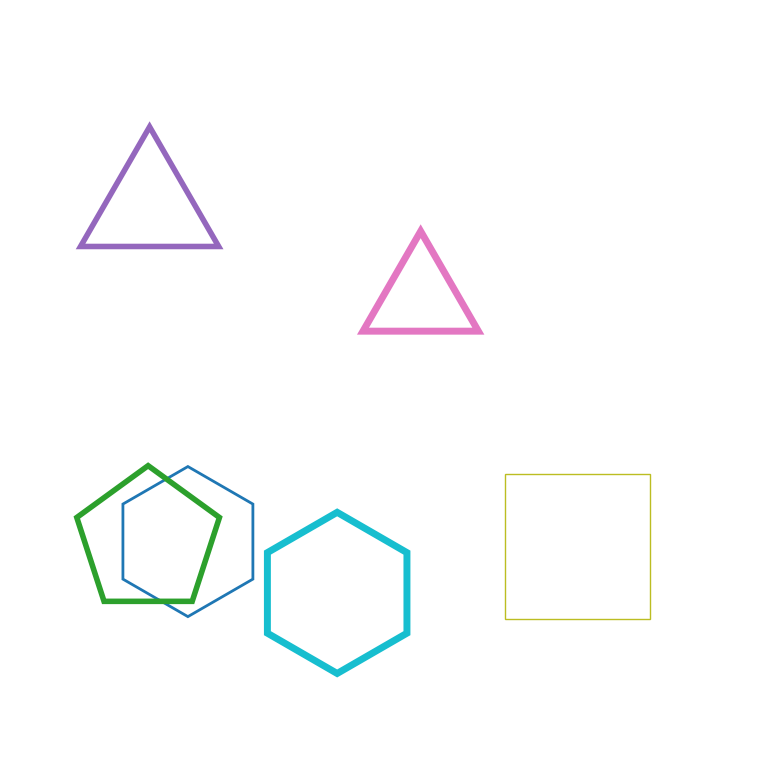[{"shape": "hexagon", "thickness": 1, "radius": 0.49, "center": [0.244, 0.297]}, {"shape": "pentagon", "thickness": 2, "radius": 0.49, "center": [0.192, 0.298]}, {"shape": "triangle", "thickness": 2, "radius": 0.52, "center": [0.194, 0.732]}, {"shape": "triangle", "thickness": 2.5, "radius": 0.43, "center": [0.546, 0.613]}, {"shape": "square", "thickness": 0.5, "radius": 0.47, "center": [0.75, 0.291]}, {"shape": "hexagon", "thickness": 2.5, "radius": 0.52, "center": [0.438, 0.23]}]